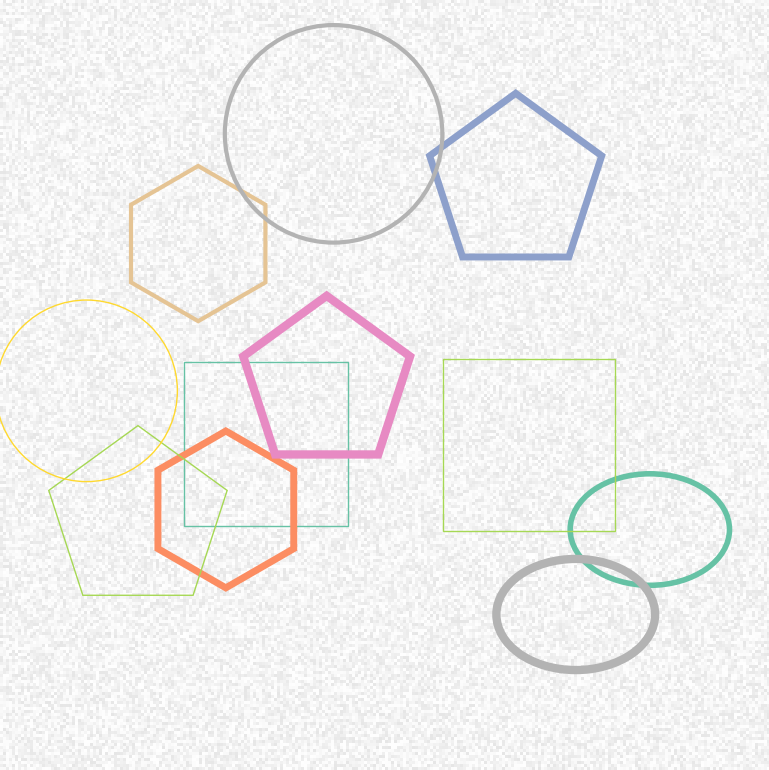[{"shape": "square", "thickness": 0.5, "radius": 0.53, "center": [0.345, 0.424]}, {"shape": "oval", "thickness": 2, "radius": 0.52, "center": [0.844, 0.312]}, {"shape": "hexagon", "thickness": 2.5, "radius": 0.51, "center": [0.293, 0.338]}, {"shape": "pentagon", "thickness": 2.5, "radius": 0.59, "center": [0.67, 0.761]}, {"shape": "pentagon", "thickness": 3, "radius": 0.57, "center": [0.424, 0.502]}, {"shape": "square", "thickness": 0.5, "radius": 0.56, "center": [0.687, 0.422]}, {"shape": "pentagon", "thickness": 0.5, "radius": 0.61, "center": [0.179, 0.325]}, {"shape": "circle", "thickness": 0.5, "radius": 0.59, "center": [0.112, 0.492]}, {"shape": "hexagon", "thickness": 1.5, "radius": 0.5, "center": [0.257, 0.684]}, {"shape": "circle", "thickness": 1.5, "radius": 0.71, "center": [0.433, 0.826]}, {"shape": "oval", "thickness": 3, "radius": 0.52, "center": [0.748, 0.202]}]